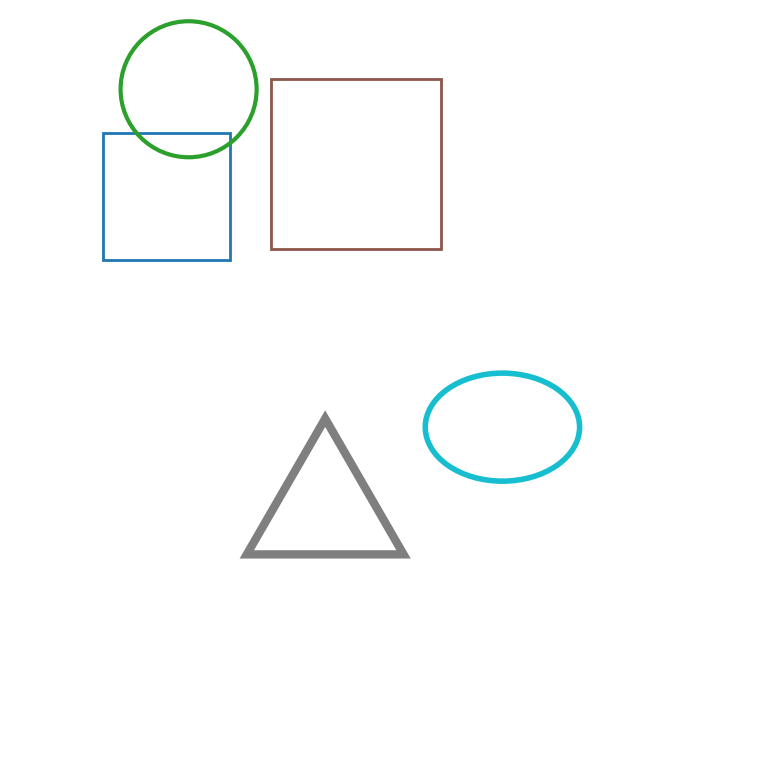[{"shape": "square", "thickness": 1, "radius": 0.41, "center": [0.216, 0.745]}, {"shape": "circle", "thickness": 1.5, "radius": 0.44, "center": [0.245, 0.884]}, {"shape": "square", "thickness": 1, "radius": 0.55, "center": [0.462, 0.788]}, {"shape": "triangle", "thickness": 3, "radius": 0.59, "center": [0.422, 0.339]}, {"shape": "oval", "thickness": 2, "radius": 0.5, "center": [0.653, 0.445]}]